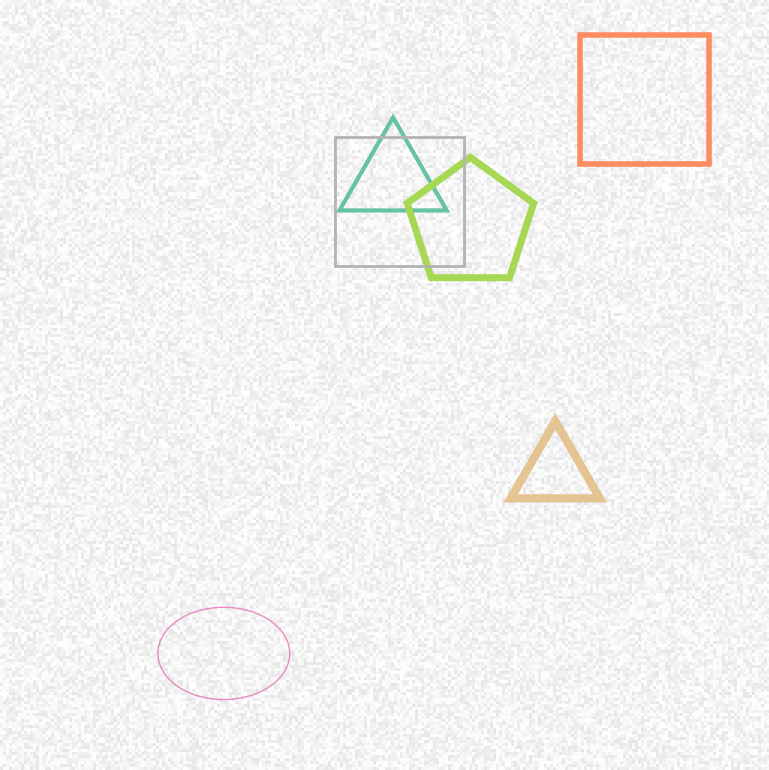[{"shape": "triangle", "thickness": 1.5, "radius": 0.4, "center": [0.51, 0.767]}, {"shape": "square", "thickness": 2, "radius": 0.42, "center": [0.837, 0.871]}, {"shape": "oval", "thickness": 0.5, "radius": 0.43, "center": [0.291, 0.151]}, {"shape": "pentagon", "thickness": 2.5, "radius": 0.43, "center": [0.611, 0.709]}, {"shape": "triangle", "thickness": 3, "radius": 0.33, "center": [0.721, 0.386]}, {"shape": "square", "thickness": 1, "radius": 0.42, "center": [0.519, 0.739]}]